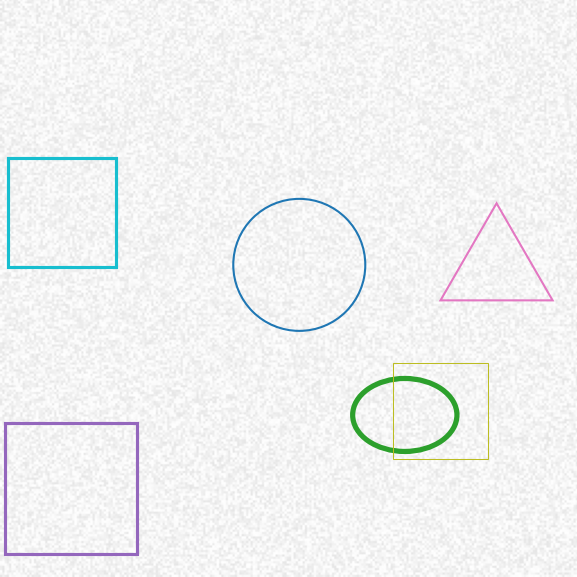[{"shape": "circle", "thickness": 1, "radius": 0.57, "center": [0.518, 0.54]}, {"shape": "oval", "thickness": 2.5, "radius": 0.45, "center": [0.701, 0.281]}, {"shape": "square", "thickness": 1.5, "radius": 0.57, "center": [0.123, 0.153]}, {"shape": "triangle", "thickness": 1, "radius": 0.56, "center": [0.86, 0.535]}, {"shape": "square", "thickness": 0.5, "radius": 0.41, "center": [0.763, 0.287]}, {"shape": "square", "thickness": 1.5, "radius": 0.47, "center": [0.107, 0.631]}]